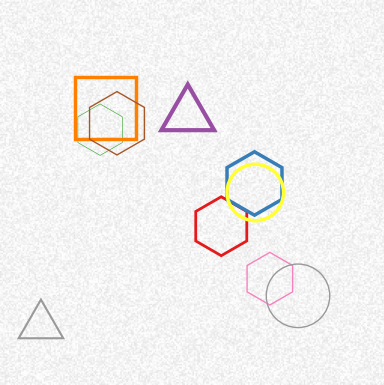[{"shape": "hexagon", "thickness": 2, "radius": 0.38, "center": [0.575, 0.412]}, {"shape": "hexagon", "thickness": 2.5, "radius": 0.41, "center": [0.661, 0.523]}, {"shape": "hexagon", "thickness": 0.5, "radius": 0.33, "center": [0.26, 0.663]}, {"shape": "triangle", "thickness": 3, "radius": 0.4, "center": [0.488, 0.701]}, {"shape": "square", "thickness": 2.5, "radius": 0.4, "center": [0.274, 0.718]}, {"shape": "circle", "thickness": 2.5, "radius": 0.37, "center": [0.663, 0.5]}, {"shape": "hexagon", "thickness": 1, "radius": 0.41, "center": [0.304, 0.68]}, {"shape": "hexagon", "thickness": 1, "radius": 0.34, "center": [0.701, 0.276]}, {"shape": "triangle", "thickness": 1.5, "radius": 0.33, "center": [0.106, 0.155]}, {"shape": "circle", "thickness": 1, "radius": 0.41, "center": [0.774, 0.232]}]